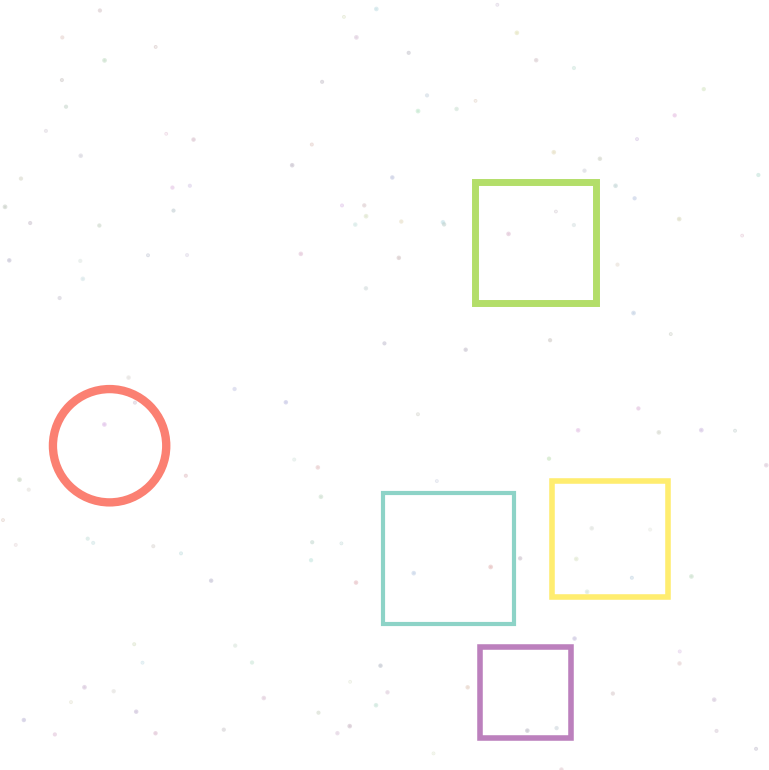[{"shape": "square", "thickness": 1.5, "radius": 0.43, "center": [0.583, 0.275]}, {"shape": "circle", "thickness": 3, "radius": 0.37, "center": [0.142, 0.421]}, {"shape": "square", "thickness": 2.5, "radius": 0.39, "center": [0.696, 0.685]}, {"shape": "square", "thickness": 2, "radius": 0.3, "center": [0.682, 0.1]}, {"shape": "square", "thickness": 2, "radius": 0.38, "center": [0.792, 0.3]}]